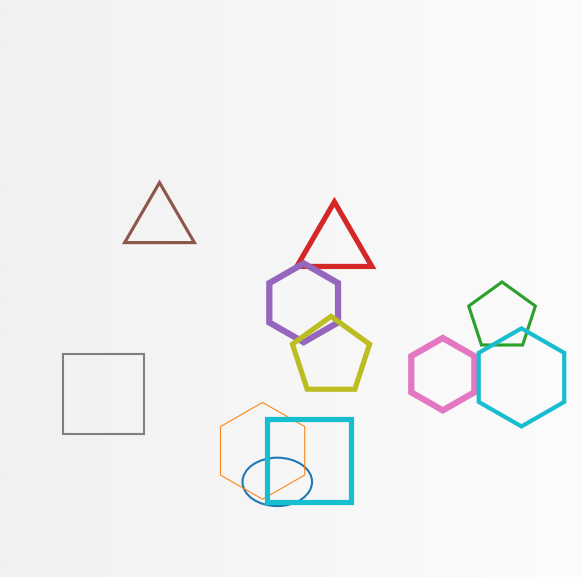[{"shape": "oval", "thickness": 1, "radius": 0.3, "center": [0.477, 0.165]}, {"shape": "hexagon", "thickness": 0.5, "radius": 0.42, "center": [0.452, 0.218]}, {"shape": "pentagon", "thickness": 1.5, "radius": 0.3, "center": [0.864, 0.451]}, {"shape": "triangle", "thickness": 2.5, "radius": 0.37, "center": [0.575, 0.575]}, {"shape": "hexagon", "thickness": 3, "radius": 0.34, "center": [0.522, 0.475]}, {"shape": "triangle", "thickness": 1.5, "radius": 0.35, "center": [0.274, 0.614]}, {"shape": "hexagon", "thickness": 3, "radius": 0.31, "center": [0.762, 0.351]}, {"shape": "square", "thickness": 1, "radius": 0.35, "center": [0.179, 0.317]}, {"shape": "pentagon", "thickness": 2.5, "radius": 0.35, "center": [0.569, 0.382]}, {"shape": "hexagon", "thickness": 2, "radius": 0.42, "center": [0.897, 0.346]}, {"shape": "square", "thickness": 2.5, "radius": 0.36, "center": [0.532, 0.202]}]